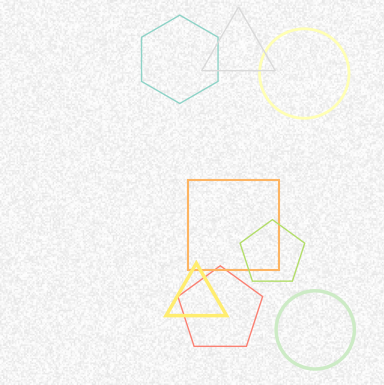[{"shape": "hexagon", "thickness": 1, "radius": 0.57, "center": [0.467, 0.846]}, {"shape": "circle", "thickness": 2, "radius": 0.58, "center": [0.79, 0.809]}, {"shape": "pentagon", "thickness": 1, "radius": 0.58, "center": [0.572, 0.194]}, {"shape": "square", "thickness": 1.5, "radius": 0.59, "center": [0.606, 0.416]}, {"shape": "pentagon", "thickness": 1, "radius": 0.44, "center": [0.708, 0.341]}, {"shape": "triangle", "thickness": 1, "radius": 0.55, "center": [0.619, 0.872]}, {"shape": "circle", "thickness": 2.5, "radius": 0.51, "center": [0.819, 0.143]}, {"shape": "triangle", "thickness": 2.5, "radius": 0.45, "center": [0.51, 0.226]}]